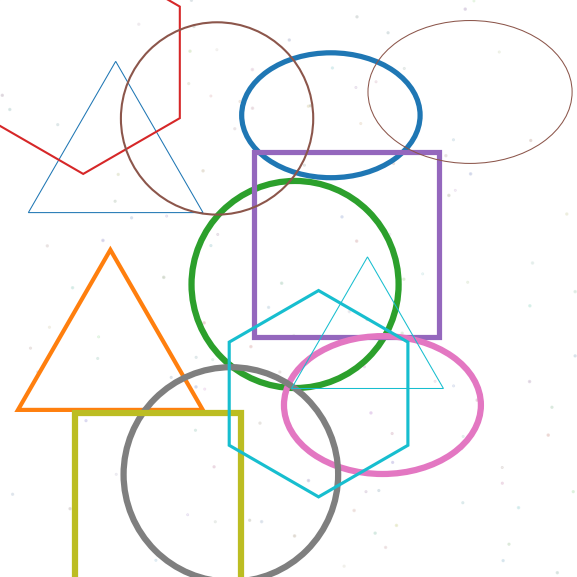[{"shape": "triangle", "thickness": 0.5, "radius": 0.87, "center": [0.2, 0.718]}, {"shape": "oval", "thickness": 2.5, "radius": 0.77, "center": [0.573, 0.8]}, {"shape": "triangle", "thickness": 2, "radius": 0.92, "center": [0.191, 0.382]}, {"shape": "circle", "thickness": 3, "radius": 0.9, "center": [0.511, 0.507]}, {"shape": "hexagon", "thickness": 1, "radius": 0.97, "center": [0.144, 0.891]}, {"shape": "square", "thickness": 2.5, "radius": 0.8, "center": [0.6, 0.576]}, {"shape": "oval", "thickness": 0.5, "radius": 0.88, "center": [0.814, 0.84]}, {"shape": "circle", "thickness": 1, "radius": 0.83, "center": [0.376, 0.794]}, {"shape": "oval", "thickness": 3, "radius": 0.85, "center": [0.662, 0.298]}, {"shape": "circle", "thickness": 3, "radius": 0.93, "center": [0.4, 0.178]}, {"shape": "square", "thickness": 3, "radius": 0.72, "center": [0.274, 0.139]}, {"shape": "hexagon", "thickness": 1.5, "radius": 0.89, "center": [0.552, 0.317]}, {"shape": "triangle", "thickness": 0.5, "radius": 0.76, "center": [0.636, 0.402]}]